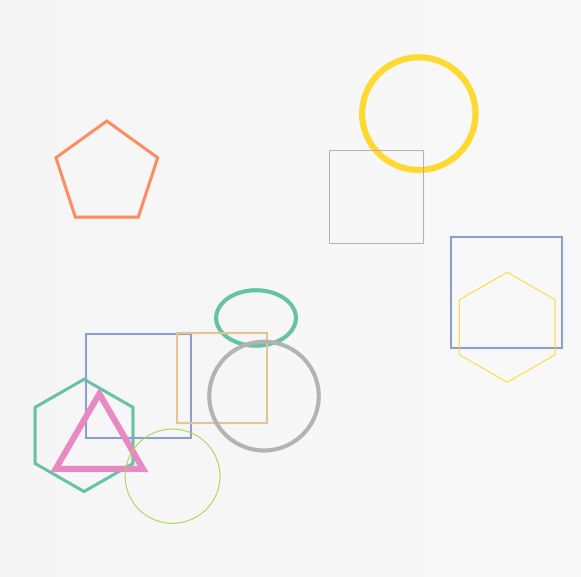[{"shape": "hexagon", "thickness": 1.5, "radius": 0.49, "center": [0.145, 0.245]}, {"shape": "oval", "thickness": 2, "radius": 0.34, "center": [0.44, 0.449]}, {"shape": "pentagon", "thickness": 1.5, "radius": 0.46, "center": [0.184, 0.698]}, {"shape": "square", "thickness": 1, "radius": 0.45, "center": [0.238, 0.33]}, {"shape": "square", "thickness": 1, "radius": 0.48, "center": [0.871, 0.493]}, {"shape": "triangle", "thickness": 3, "radius": 0.43, "center": [0.171, 0.23]}, {"shape": "circle", "thickness": 0.5, "radius": 0.41, "center": [0.297, 0.175]}, {"shape": "hexagon", "thickness": 0.5, "radius": 0.48, "center": [0.873, 0.432]}, {"shape": "circle", "thickness": 3, "radius": 0.49, "center": [0.721, 0.802]}, {"shape": "square", "thickness": 1, "radius": 0.39, "center": [0.382, 0.344]}, {"shape": "square", "thickness": 0.5, "radius": 0.4, "center": [0.647, 0.659]}, {"shape": "circle", "thickness": 2, "radius": 0.47, "center": [0.454, 0.313]}]